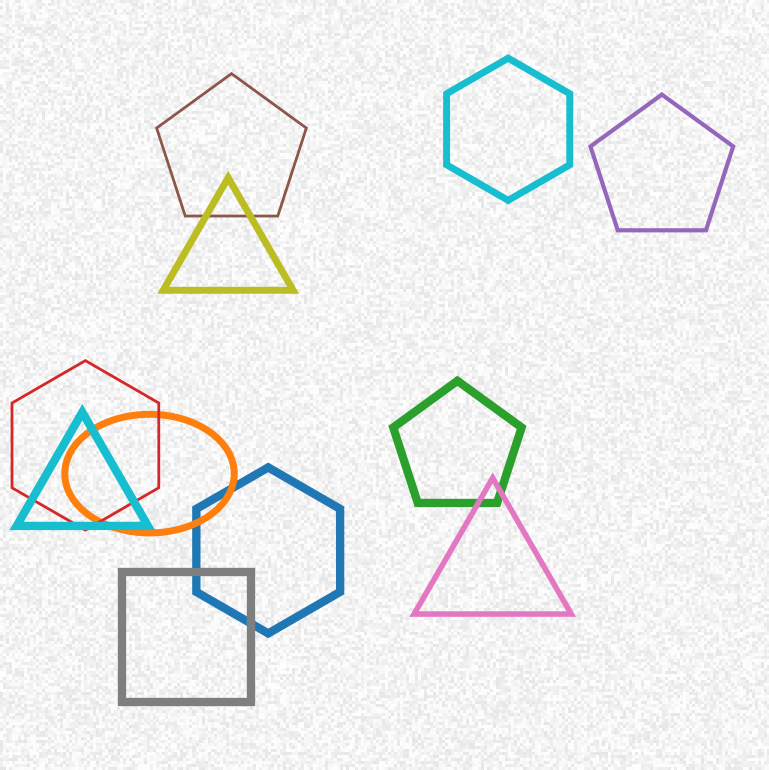[{"shape": "hexagon", "thickness": 3, "radius": 0.54, "center": [0.348, 0.285]}, {"shape": "oval", "thickness": 2.5, "radius": 0.55, "center": [0.194, 0.385]}, {"shape": "pentagon", "thickness": 3, "radius": 0.44, "center": [0.594, 0.418]}, {"shape": "hexagon", "thickness": 1, "radius": 0.55, "center": [0.111, 0.422]}, {"shape": "pentagon", "thickness": 1.5, "radius": 0.49, "center": [0.86, 0.78]}, {"shape": "pentagon", "thickness": 1, "radius": 0.51, "center": [0.301, 0.802]}, {"shape": "triangle", "thickness": 2, "radius": 0.59, "center": [0.64, 0.261]}, {"shape": "square", "thickness": 3, "radius": 0.42, "center": [0.242, 0.173]}, {"shape": "triangle", "thickness": 2.5, "radius": 0.49, "center": [0.296, 0.672]}, {"shape": "triangle", "thickness": 3, "radius": 0.49, "center": [0.107, 0.366]}, {"shape": "hexagon", "thickness": 2.5, "radius": 0.46, "center": [0.66, 0.832]}]